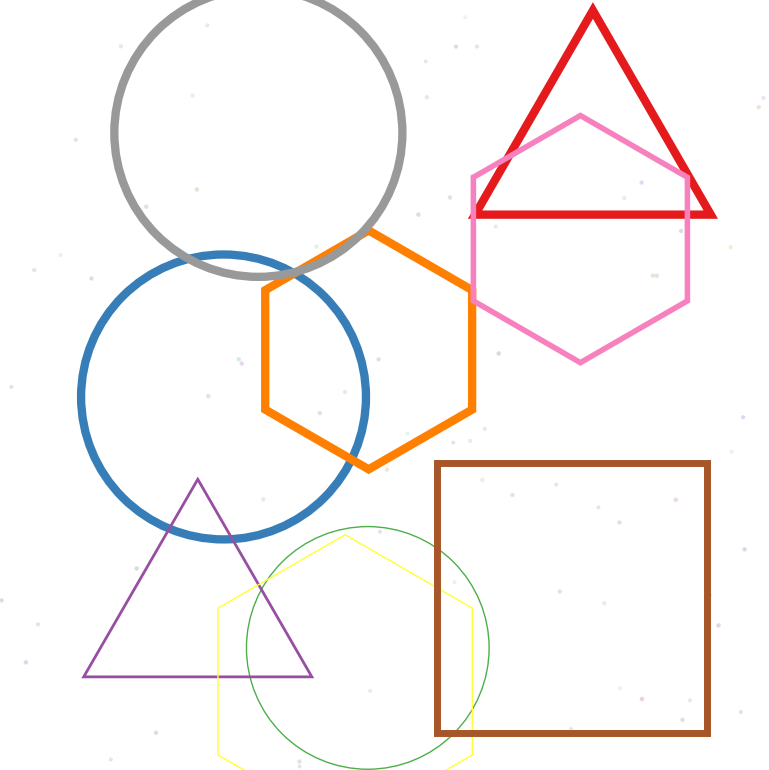[{"shape": "triangle", "thickness": 3, "radius": 0.88, "center": [0.77, 0.81]}, {"shape": "circle", "thickness": 3, "radius": 0.92, "center": [0.29, 0.484]}, {"shape": "circle", "thickness": 0.5, "radius": 0.79, "center": [0.478, 0.159]}, {"shape": "triangle", "thickness": 1, "radius": 0.86, "center": [0.257, 0.206]}, {"shape": "hexagon", "thickness": 3, "radius": 0.78, "center": [0.479, 0.546]}, {"shape": "hexagon", "thickness": 0.5, "radius": 0.95, "center": [0.448, 0.115]}, {"shape": "square", "thickness": 2.5, "radius": 0.88, "center": [0.743, 0.223]}, {"shape": "hexagon", "thickness": 2, "radius": 0.8, "center": [0.754, 0.689]}, {"shape": "circle", "thickness": 3, "radius": 0.94, "center": [0.336, 0.828]}]